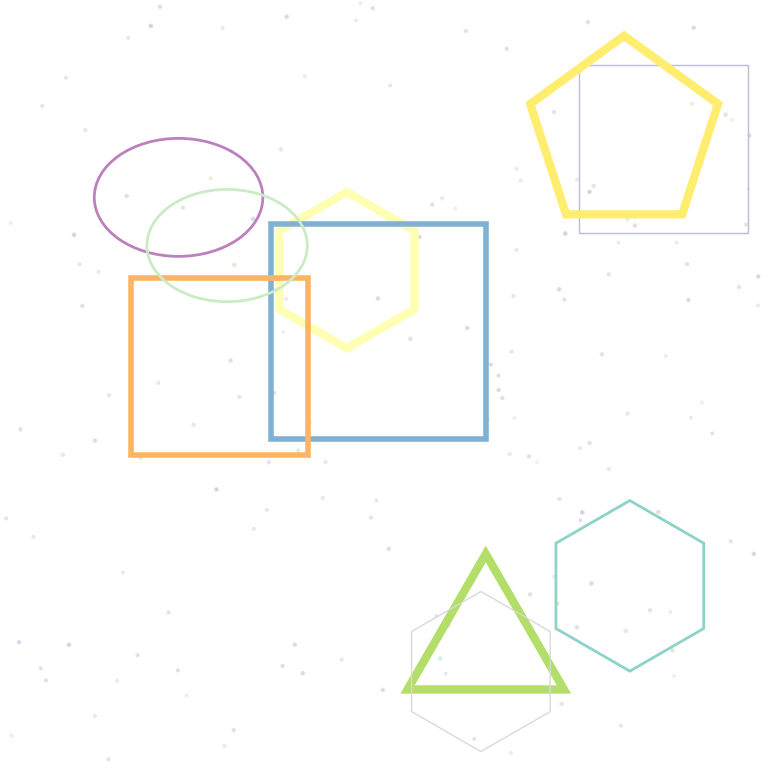[{"shape": "hexagon", "thickness": 1, "radius": 0.55, "center": [0.818, 0.239]}, {"shape": "hexagon", "thickness": 3, "radius": 0.51, "center": [0.451, 0.649]}, {"shape": "square", "thickness": 0.5, "radius": 0.55, "center": [0.861, 0.807]}, {"shape": "square", "thickness": 2, "radius": 0.7, "center": [0.491, 0.57]}, {"shape": "square", "thickness": 2, "radius": 0.58, "center": [0.285, 0.524]}, {"shape": "triangle", "thickness": 3, "radius": 0.59, "center": [0.631, 0.163]}, {"shape": "hexagon", "thickness": 0.5, "radius": 0.52, "center": [0.625, 0.128]}, {"shape": "oval", "thickness": 1, "radius": 0.55, "center": [0.232, 0.744]}, {"shape": "oval", "thickness": 1, "radius": 0.52, "center": [0.295, 0.681]}, {"shape": "pentagon", "thickness": 3, "radius": 0.64, "center": [0.811, 0.825]}]